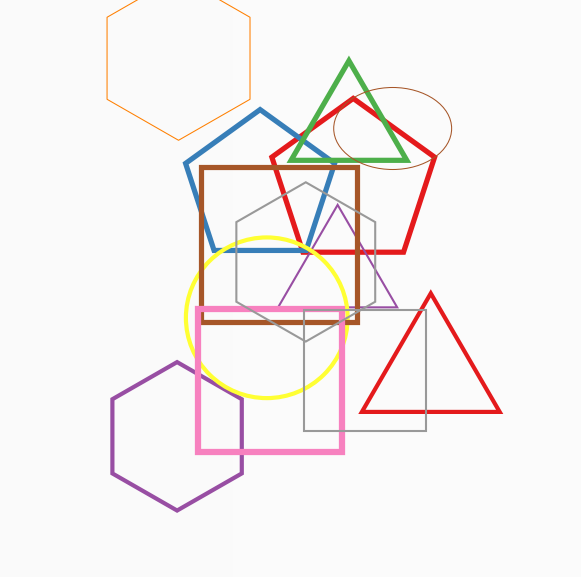[{"shape": "pentagon", "thickness": 2.5, "radius": 0.74, "center": [0.608, 0.682]}, {"shape": "triangle", "thickness": 2, "radius": 0.68, "center": [0.741, 0.354]}, {"shape": "pentagon", "thickness": 2.5, "radius": 0.67, "center": [0.448, 0.675]}, {"shape": "triangle", "thickness": 2.5, "radius": 0.57, "center": [0.6, 0.779]}, {"shape": "hexagon", "thickness": 2, "radius": 0.64, "center": [0.305, 0.244]}, {"shape": "triangle", "thickness": 1, "radius": 0.59, "center": [0.581, 0.526]}, {"shape": "hexagon", "thickness": 0.5, "radius": 0.71, "center": [0.307, 0.898]}, {"shape": "circle", "thickness": 2, "radius": 0.7, "center": [0.459, 0.449]}, {"shape": "oval", "thickness": 0.5, "radius": 0.51, "center": [0.676, 0.777]}, {"shape": "square", "thickness": 2.5, "radius": 0.67, "center": [0.48, 0.575]}, {"shape": "square", "thickness": 3, "radius": 0.62, "center": [0.464, 0.34]}, {"shape": "square", "thickness": 1, "radius": 0.52, "center": [0.628, 0.358]}, {"shape": "hexagon", "thickness": 1, "radius": 0.69, "center": [0.526, 0.546]}]